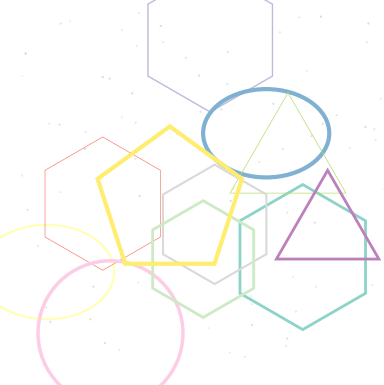[{"shape": "hexagon", "thickness": 2, "radius": 0.94, "center": [0.786, 0.332]}, {"shape": "oval", "thickness": 1.5, "radius": 0.88, "center": [0.122, 0.293]}, {"shape": "hexagon", "thickness": 1, "radius": 0.93, "center": [0.546, 0.896]}, {"shape": "hexagon", "thickness": 0.5, "radius": 0.87, "center": [0.267, 0.471]}, {"shape": "oval", "thickness": 3, "radius": 0.82, "center": [0.691, 0.654]}, {"shape": "triangle", "thickness": 0.5, "radius": 0.87, "center": [0.748, 0.585]}, {"shape": "circle", "thickness": 2.5, "radius": 0.94, "center": [0.287, 0.134]}, {"shape": "hexagon", "thickness": 1.5, "radius": 0.78, "center": [0.558, 0.417]}, {"shape": "triangle", "thickness": 2, "radius": 0.77, "center": [0.851, 0.404]}, {"shape": "hexagon", "thickness": 2, "radius": 0.76, "center": [0.528, 0.327]}, {"shape": "pentagon", "thickness": 3, "radius": 0.99, "center": [0.441, 0.474]}]